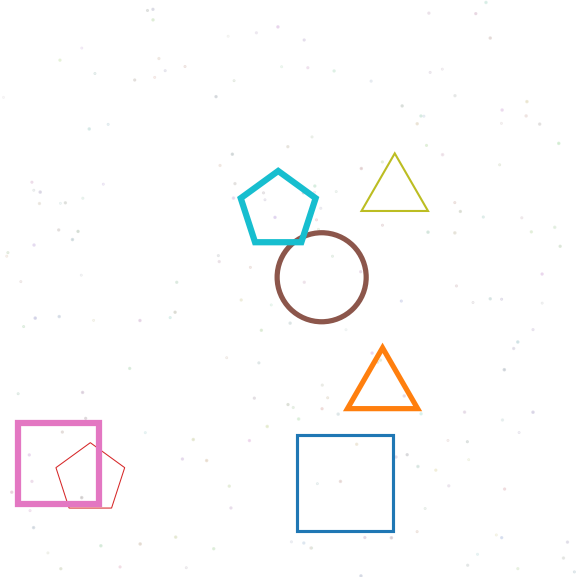[{"shape": "square", "thickness": 1.5, "radius": 0.42, "center": [0.597, 0.163]}, {"shape": "triangle", "thickness": 2.5, "radius": 0.35, "center": [0.662, 0.327]}, {"shape": "pentagon", "thickness": 0.5, "radius": 0.31, "center": [0.156, 0.17]}, {"shape": "circle", "thickness": 2.5, "radius": 0.39, "center": [0.557, 0.519]}, {"shape": "square", "thickness": 3, "radius": 0.35, "center": [0.101, 0.197]}, {"shape": "triangle", "thickness": 1, "radius": 0.33, "center": [0.684, 0.667]}, {"shape": "pentagon", "thickness": 3, "radius": 0.34, "center": [0.482, 0.635]}]